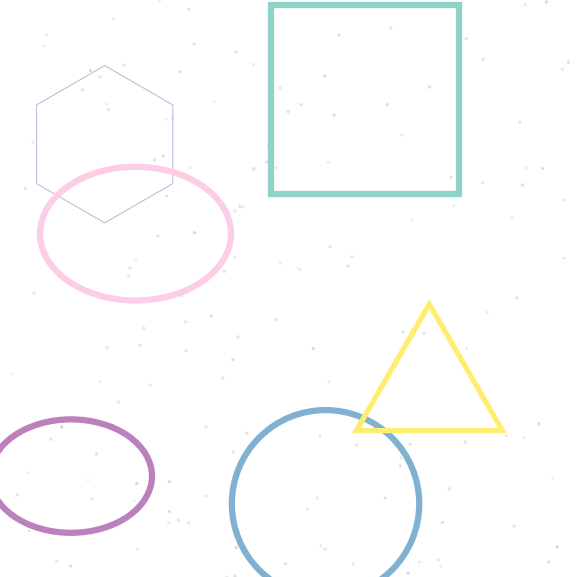[{"shape": "square", "thickness": 3, "radius": 0.82, "center": [0.632, 0.827]}, {"shape": "hexagon", "thickness": 0.5, "radius": 0.68, "center": [0.181, 0.749]}, {"shape": "circle", "thickness": 3, "radius": 0.81, "center": [0.564, 0.127]}, {"shape": "oval", "thickness": 3, "radius": 0.83, "center": [0.235, 0.595]}, {"shape": "oval", "thickness": 3, "radius": 0.7, "center": [0.123, 0.175]}, {"shape": "triangle", "thickness": 2.5, "radius": 0.73, "center": [0.743, 0.327]}]